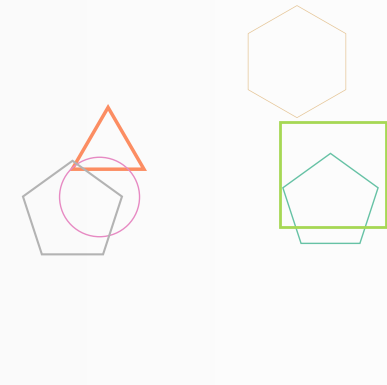[{"shape": "pentagon", "thickness": 1, "radius": 0.65, "center": [0.853, 0.472]}, {"shape": "triangle", "thickness": 2.5, "radius": 0.53, "center": [0.279, 0.614]}, {"shape": "circle", "thickness": 1, "radius": 0.52, "center": [0.257, 0.488]}, {"shape": "square", "thickness": 2, "radius": 0.68, "center": [0.859, 0.547]}, {"shape": "hexagon", "thickness": 0.5, "radius": 0.73, "center": [0.766, 0.84]}, {"shape": "pentagon", "thickness": 1.5, "radius": 0.67, "center": [0.187, 0.448]}]